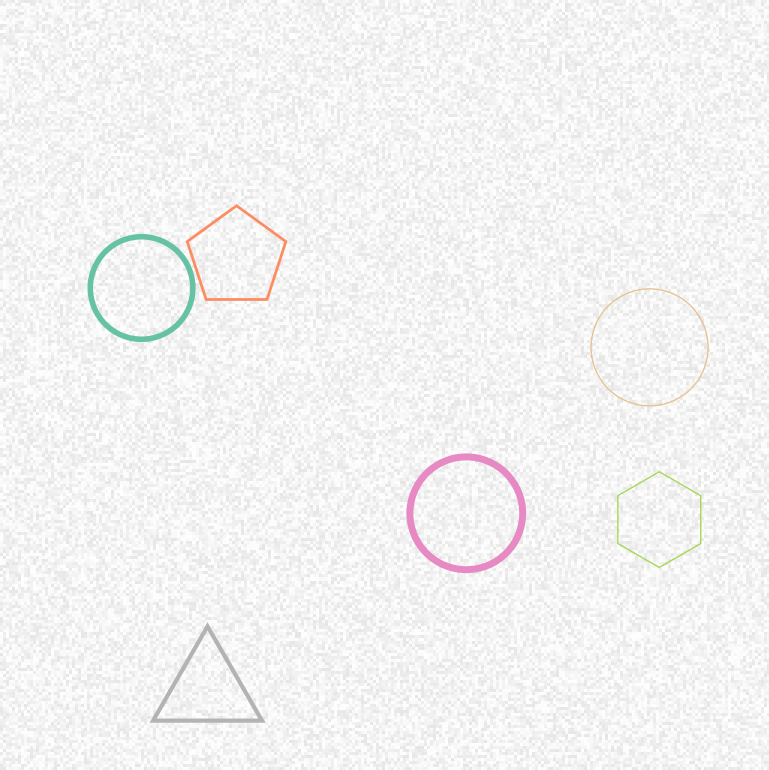[{"shape": "circle", "thickness": 2, "radius": 0.33, "center": [0.184, 0.626]}, {"shape": "pentagon", "thickness": 1, "radius": 0.34, "center": [0.307, 0.666]}, {"shape": "circle", "thickness": 2.5, "radius": 0.37, "center": [0.606, 0.333]}, {"shape": "hexagon", "thickness": 0.5, "radius": 0.31, "center": [0.856, 0.325]}, {"shape": "circle", "thickness": 0.5, "radius": 0.38, "center": [0.844, 0.549]}, {"shape": "triangle", "thickness": 1.5, "radius": 0.41, "center": [0.27, 0.105]}]